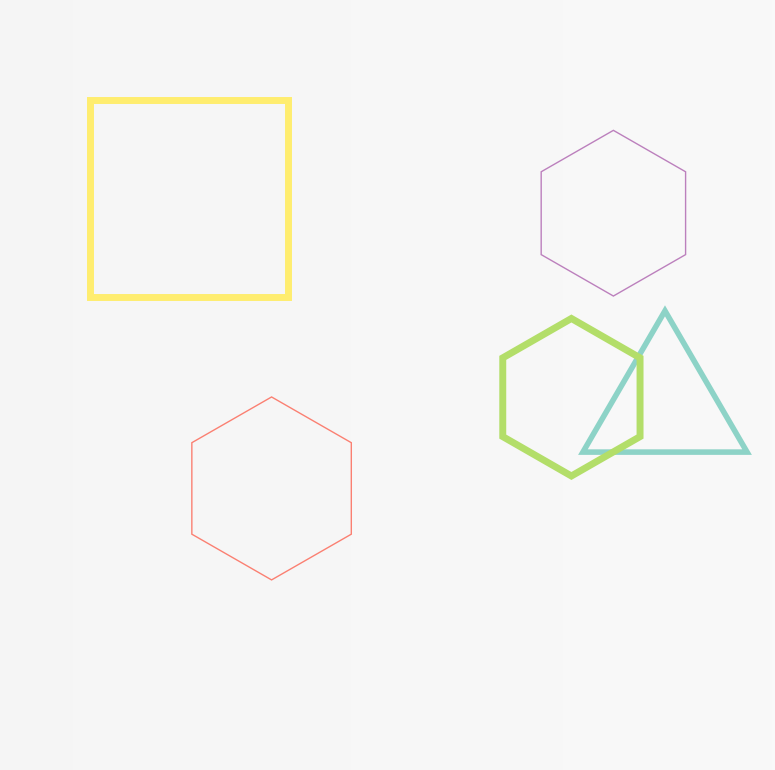[{"shape": "triangle", "thickness": 2, "radius": 0.61, "center": [0.858, 0.474]}, {"shape": "hexagon", "thickness": 0.5, "radius": 0.59, "center": [0.35, 0.366]}, {"shape": "hexagon", "thickness": 2.5, "radius": 0.51, "center": [0.737, 0.484]}, {"shape": "hexagon", "thickness": 0.5, "radius": 0.54, "center": [0.791, 0.723]}, {"shape": "square", "thickness": 2.5, "radius": 0.64, "center": [0.244, 0.742]}]